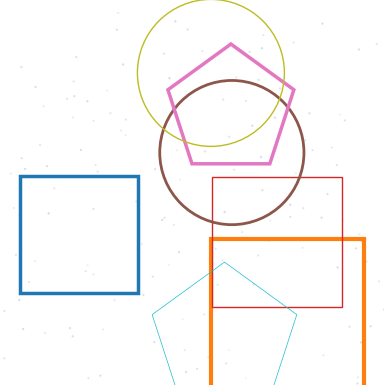[{"shape": "square", "thickness": 2.5, "radius": 0.76, "center": [0.205, 0.391]}, {"shape": "square", "thickness": 3, "radius": 0.99, "center": [0.747, 0.181]}, {"shape": "square", "thickness": 1, "radius": 0.84, "center": [0.721, 0.371]}, {"shape": "circle", "thickness": 2, "radius": 0.94, "center": [0.602, 0.604]}, {"shape": "pentagon", "thickness": 2.5, "radius": 0.86, "center": [0.6, 0.714]}, {"shape": "circle", "thickness": 1, "radius": 0.95, "center": [0.548, 0.811]}, {"shape": "pentagon", "thickness": 0.5, "radius": 0.99, "center": [0.583, 0.122]}]